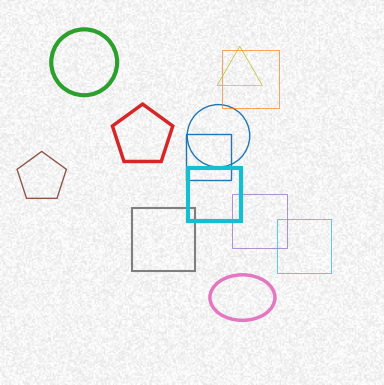[{"shape": "circle", "thickness": 1, "radius": 0.41, "center": [0.567, 0.647]}, {"shape": "square", "thickness": 1, "radius": 0.29, "center": [0.542, 0.593]}, {"shape": "square", "thickness": 0.5, "radius": 0.37, "center": [0.651, 0.795]}, {"shape": "circle", "thickness": 3, "radius": 0.43, "center": [0.219, 0.838]}, {"shape": "pentagon", "thickness": 2.5, "radius": 0.41, "center": [0.37, 0.647]}, {"shape": "square", "thickness": 0.5, "radius": 0.35, "center": [0.674, 0.426]}, {"shape": "pentagon", "thickness": 1, "radius": 0.34, "center": [0.108, 0.539]}, {"shape": "oval", "thickness": 2.5, "radius": 0.42, "center": [0.63, 0.227]}, {"shape": "square", "thickness": 1.5, "radius": 0.41, "center": [0.425, 0.378]}, {"shape": "triangle", "thickness": 0.5, "radius": 0.34, "center": [0.623, 0.812]}, {"shape": "square", "thickness": 3, "radius": 0.35, "center": [0.557, 0.494]}, {"shape": "square", "thickness": 0.5, "radius": 0.35, "center": [0.791, 0.361]}]